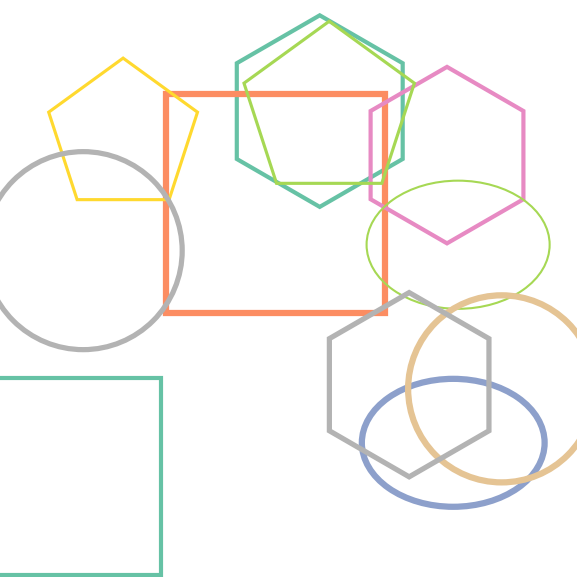[{"shape": "square", "thickness": 2, "radius": 0.85, "center": [0.108, 0.175]}, {"shape": "hexagon", "thickness": 2, "radius": 0.83, "center": [0.554, 0.807]}, {"shape": "square", "thickness": 3, "radius": 0.95, "center": [0.476, 0.647]}, {"shape": "oval", "thickness": 3, "radius": 0.79, "center": [0.785, 0.232]}, {"shape": "hexagon", "thickness": 2, "radius": 0.76, "center": [0.774, 0.731]}, {"shape": "pentagon", "thickness": 1.5, "radius": 0.78, "center": [0.57, 0.807]}, {"shape": "oval", "thickness": 1, "radius": 0.79, "center": [0.793, 0.575]}, {"shape": "pentagon", "thickness": 1.5, "radius": 0.68, "center": [0.213, 0.763]}, {"shape": "circle", "thickness": 3, "radius": 0.81, "center": [0.869, 0.326]}, {"shape": "circle", "thickness": 2.5, "radius": 0.86, "center": [0.144, 0.565]}, {"shape": "hexagon", "thickness": 2.5, "radius": 0.8, "center": [0.709, 0.333]}]